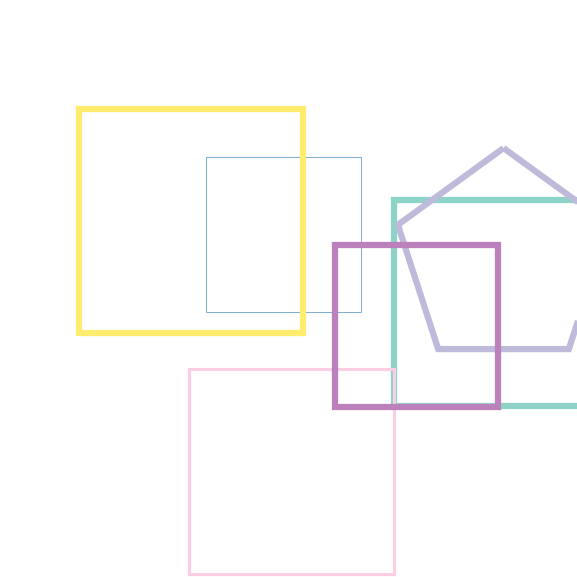[{"shape": "square", "thickness": 3, "radius": 0.89, "center": [0.861, 0.474]}, {"shape": "pentagon", "thickness": 3, "radius": 0.96, "center": [0.872, 0.55]}, {"shape": "square", "thickness": 0.5, "radius": 0.67, "center": [0.491, 0.592]}, {"shape": "square", "thickness": 1.5, "radius": 0.89, "center": [0.505, 0.183]}, {"shape": "square", "thickness": 3, "radius": 0.7, "center": [0.721, 0.435]}, {"shape": "square", "thickness": 3, "radius": 0.97, "center": [0.331, 0.617]}]